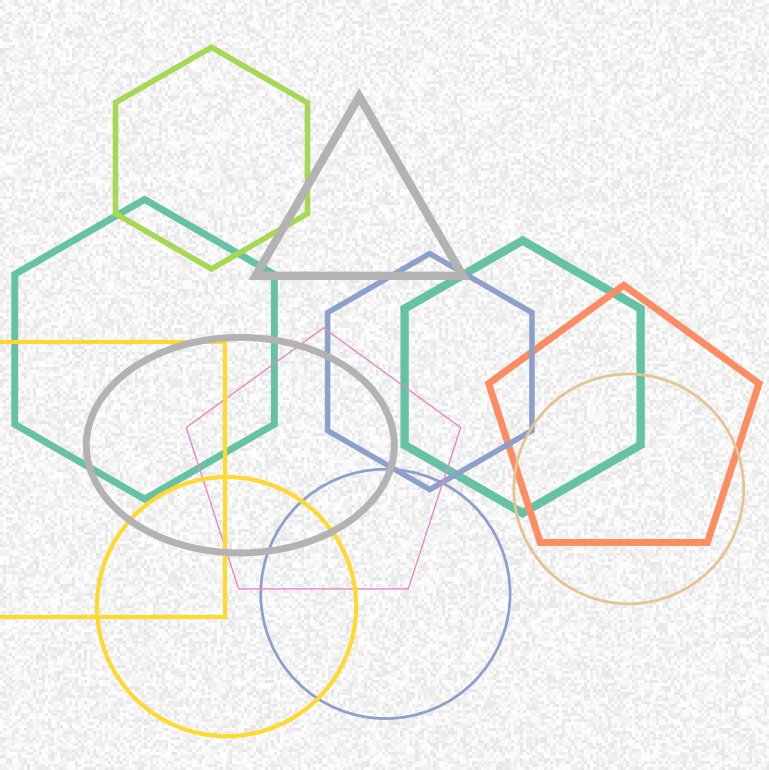[{"shape": "hexagon", "thickness": 3, "radius": 0.88, "center": [0.679, 0.511]}, {"shape": "hexagon", "thickness": 2.5, "radius": 0.97, "center": [0.188, 0.546]}, {"shape": "pentagon", "thickness": 2.5, "radius": 0.92, "center": [0.81, 0.445]}, {"shape": "hexagon", "thickness": 2, "radius": 0.77, "center": [0.558, 0.517]}, {"shape": "circle", "thickness": 1, "radius": 0.81, "center": [0.501, 0.229]}, {"shape": "pentagon", "thickness": 0.5, "radius": 0.94, "center": [0.42, 0.387]}, {"shape": "hexagon", "thickness": 2, "radius": 0.72, "center": [0.275, 0.795]}, {"shape": "circle", "thickness": 1.5, "radius": 0.84, "center": [0.294, 0.212]}, {"shape": "square", "thickness": 1.5, "radius": 0.89, "center": [0.113, 0.377]}, {"shape": "circle", "thickness": 1, "radius": 0.75, "center": [0.817, 0.365]}, {"shape": "triangle", "thickness": 3, "radius": 0.78, "center": [0.467, 0.72]}, {"shape": "oval", "thickness": 2.5, "radius": 1.0, "center": [0.312, 0.422]}]